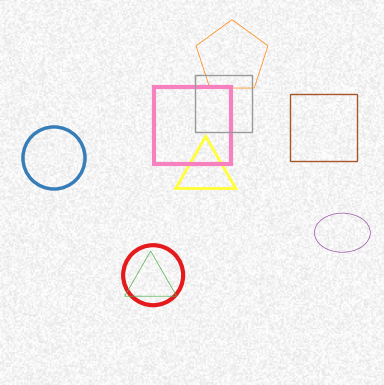[{"shape": "circle", "thickness": 3, "radius": 0.39, "center": [0.398, 0.285]}, {"shape": "circle", "thickness": 2.5, "radius": 0.4, "center": [0.14, 0.59]}, {"shape": "triangle", "thickness": 0.5, "radius": 0.39, "center": [0.391, 0.27]}, {"shape": "oval", "thickness": 0.5, "radius": 0.36, "center": [0.889, 0.396]}, {"shape": "pentagon", "thickness": 0.5, "radius": 0.49, "center": [0.603, 0.851]}, {"shape": "triangle", "thickness": 2, "radius": 0.45, "center": [0.534, 0.555]}, {"shape": "square", "thickness": 1, "radius": 0.43, "center": [0.841, 0.668]}, {"shape": "square", "thickness": 3, "radius": 0.5, "center": [0.5, 0.674]}, {"shape": "square", "thickness": 1, "radius": 0.37, "center": [0.581, 0.731]}]